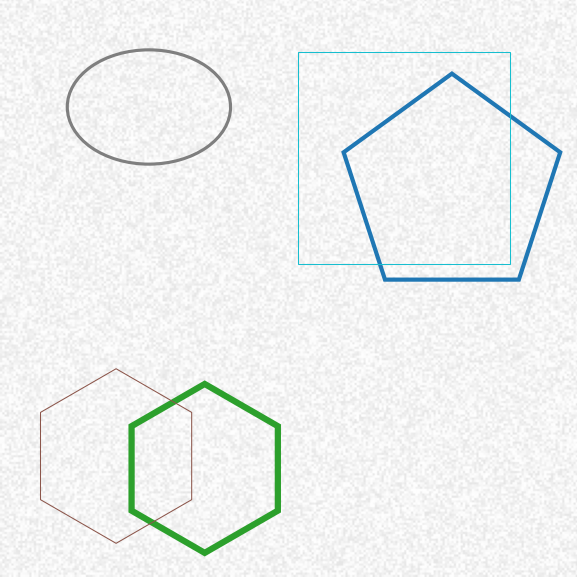[{"shape": "pentagon", "thickness": 2, "radius": 0.99, "center": [0.783, 0.674]}, {"shape": "hexagon", "thickness": 3, "radius": 0.73, "center": [0.354, 0.188]}, {"shape": "hexagon", "thickness": 0.5, "radius": 0.76, "center": [0.201, 0.209]}, {"shape": "oval", "thickness": 1.5, "radius": 0.71, "center": [0.258, 0.814]}, {"shape": "square", "thickness": 0.5, "radius": 0.92, "center": [0.7, 0.726]}]